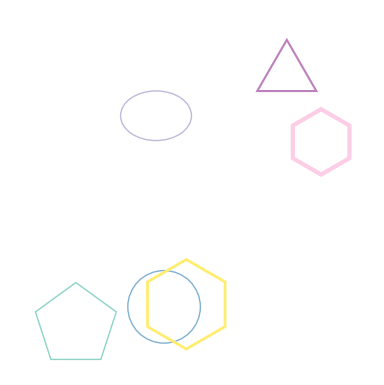[{"shape": "pentagon", "thickness": 1, "radius": 0.55, "center": [0.197, 0.156]}, {"shape": "oval", "thickness": 1, "radius": 0.46, "center": [0.405, 0.699]}, {"shape": "circle", "thickness": 1, "radius": 0.47, "center": [0.426, 0.203]}, {"shape": "hexagon", "thickness": 3, "radius": 0.42, "center": [0.834, 0.631]}, {"shape": "triangle", "thickness": 1.5, "radius": 0.44, "center": [0.745, 0.808]}, {"shape": "hexagon", "thickness": 2, "radius": 0.58, "center": [0.484, 0.21]}]